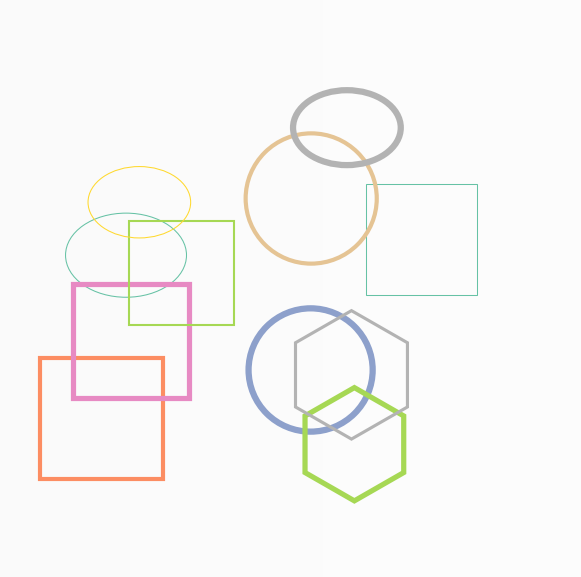[{"shape": "square", "thickness": 0.5, "radius": 0.48, "center": [0.725, 0.585]}, {"shape": "oval", "thickness": 0.5, "radius": 0.52, "center": [0.217, 0.557]}, {"shape": "square", "thickness": 2, "radius": 0.53, "center": [0.175, 0.274]}, {"shape": "circle", "thickness": 3, "radius": 0.53, "center": [0.534, 0.358]}, {"shape": "square", "thickness": 2.5, "radius": 0.5, "center": [0.225, 0.408]}, {"shape": "square", "thickness": 1, "radius": 0.45, "center": [0.312, 0.527]}, {"shape": "hexagon", "thickness": 2.5, "radius": 0.49, "center": [0.61, 0.23]}, {"shape": "oval", "thickness": 0.5, "radius": 0.44, "center": [0.24, 0.649]}, {"shape": "circle", "thickness": 2, "radius": 0.56, "center": [0.535, 0.655]}, {"shape": "hexagon", "thickness": 1.5, "radius": 0.56, "center": [0.605, 0.35]}, {"shape": "oval", "thickness": 3, "radius": 0.46, "center": [0.597, 0.778]}]